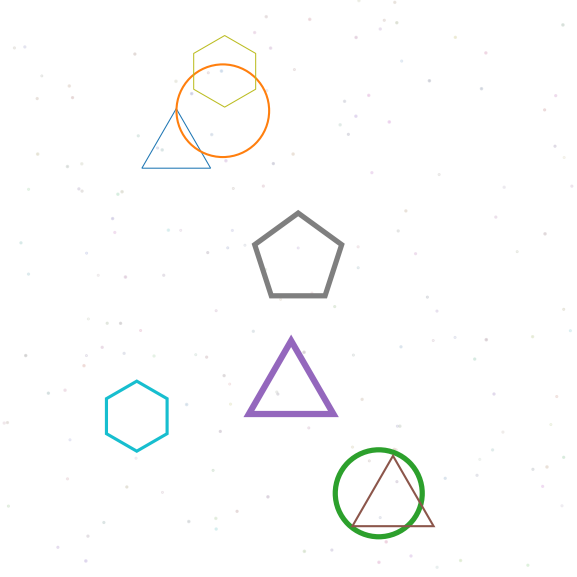[{"shape": "triangle", "thickness": 0.5, "radius": 0.34, "center": [0.305, 0.742]}, {"shape": "circle", "thickness": 1, "radius": 0.4, "center": [0.386, 0.807]}, {"shape": "circle", "thickness": 2.5, "radius": 0.38, "center": [0.656, 0.145]}, {"shape": "triangle", "thickness": 3, "radius": 0.42, "center": [0.504, 0.324]}, {"shape": "triangle", "thickness": 1, "radius": 0.41, "center": [0.681, 0.129]}, {"shape": "pentagon", "thickness": 2.5, "radius": 0.4, "center": [0.516, 0.551]}, {"shape": "hexagon", "thickness": 0.5, "radius": 0.31, "center": [0.389, 0.876]}, {"shape": "hexagon", "thickness": 1.5, "radius": 0.3, "center": [0.237, 0.278]}]